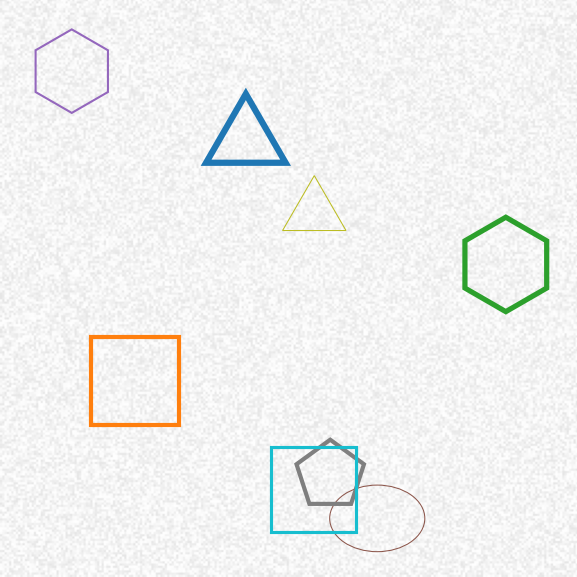[{"shape": "triangle", "thickness": 3, "radius": 0.4, "center": [0.426, 0.757]}, {"shape": "square", "thickness": 2, "radius": 0.38, "center": [0.234, 0.34]}, {"shape": "hexagon", "thickness": 2.5, "radius": 0.41, "center": [0.876, 0.541]}, {"shape": "hexagon", "thickness": 1, "radius": 0.36, "center": [0.124, 0.876]}, {"shape": "oval", "thickness": 0.5, "radius": 0.41, "center": [0.653, 0.101]}, {"shape": "pentagon", "thickness": 2, "radius": 0.31, "center": [0.572, 0.176]}, {"shape": "triangle", "thickness": 0.5, "radius": 0.32, "center": [0.544, 0.632]}, {"shape": "square", "thickness": 1.5, "radius": 0.37, "center": [0.542, 0.152]}]